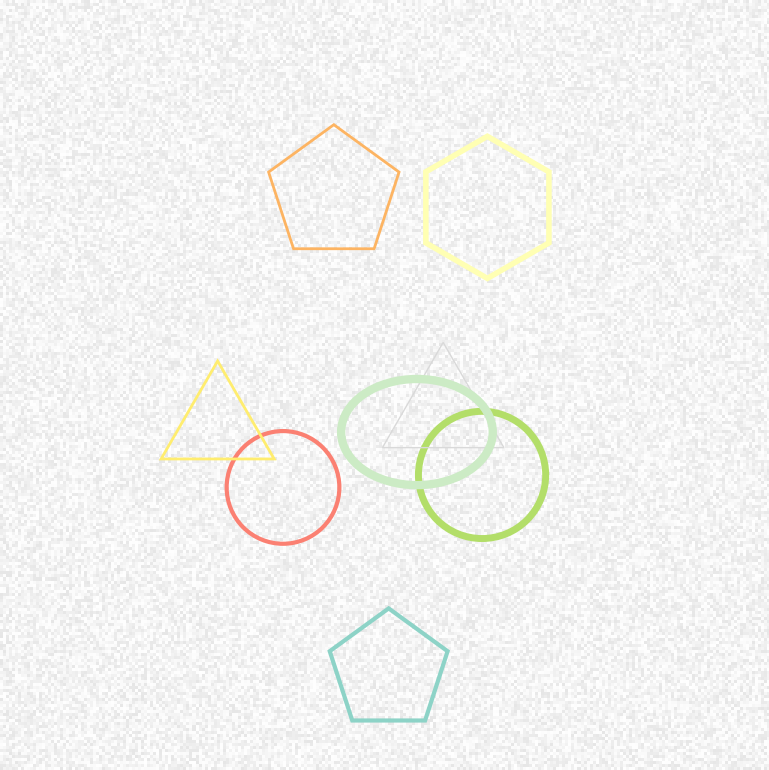[{"shape": "pentagon", "thickness": 1.5, "radius": 0.4, "center": [0.505, 0.129]}, {"shape": "hexagon", "thickness": 2, "radius": 0.46, "center": [0.633, 0.731]}, {"shape": "circle", "thickness": 1.5, "radius": 0.37, "center": [0.368, 0.367]}, {"shape": "pentagon", "thickness": 1, "radius": 0.45, "center": [0.434, 0.749]}, {"shape": "circle", "thickness": 2.5, "radius": 0.41, "center": [0.626, 0.383]}, {"shape": "triangle", "thickness": 0.5, "radius": 0.46, "center": [0.576, 0.464]}, {"shape": "oval", "thickness": 3, "radius": 0.49, "center": [0.541, 0.439]}, {"shape": "triangle", "thickness": 1, "radius": 0.42, "center": [0.283, 0.446]}]